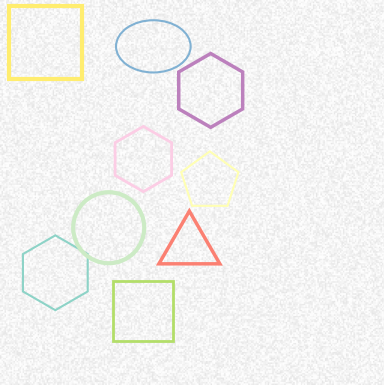[{"shape": "hexagon", "thickness": 1.5, "radius": 0.49, "center": [0.144, 0.292]}, {"shape": "pentagon", "thickness": 1.5, "radius": 0.39, "center": [0.545, 0.529]}, {"shape": "triangle", "thickness": 2.5, "radius": 0.46, "center": [0.492, 0.36]}, {"shape": "oval", "thickness": 1.5, "radius": 0.48, "center": [0.398, 0.88]}, {"shape": "square", "thickness": 2, "radius": 0.39, "center": [0.372, 0.192]}, {"shape": "hexagon", "thickness": 2, "radius": 0.42, "center": [0.372, 0.587]}, {"shape": "hexagon", "thickness": 2.5, "radius": 0.48, "center": [0.547, 0.765]}, {"shape": "circle", "thickness": 3, "radius": 0.46, "center": [0.282, 0.408]}, {"shape": "square", "thickness": 3, "radius": 0.47, "center": [0.117, 0.889]}]